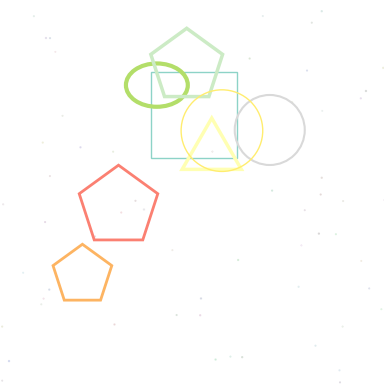[{"shape": "square", "thickness": 1, "radius": 0.56, "center": [0.504, 0.702]}, {"shape": "triangle", "thickness": 2.5, "radius": 0.44, "center": [0.55, 0.604]}, {"shape": "pentagon", "thickness": 2, "radius": 0.54, "center": [0.308, 0.464]}, {"shape": "pentagon", "thickness": 2, "radius": 0.4, "center": [0.214, 0.285]}, {"shape": "oval", "thickness": 3, "radius": 0.4, "center": [0.407, 0.779]}, {"shape": "circle", "thickness": 1.5, "radius": 0.45, "center": [0.701, 0.662]}, {"shape": "pentagon", "thickness": 2.5, "radius": 0.49, "center": [0.485, 0.828]}, {"shape": "circle", "thickness": 1, "radius": 0.53, "center": [0.576, 0.661]}]